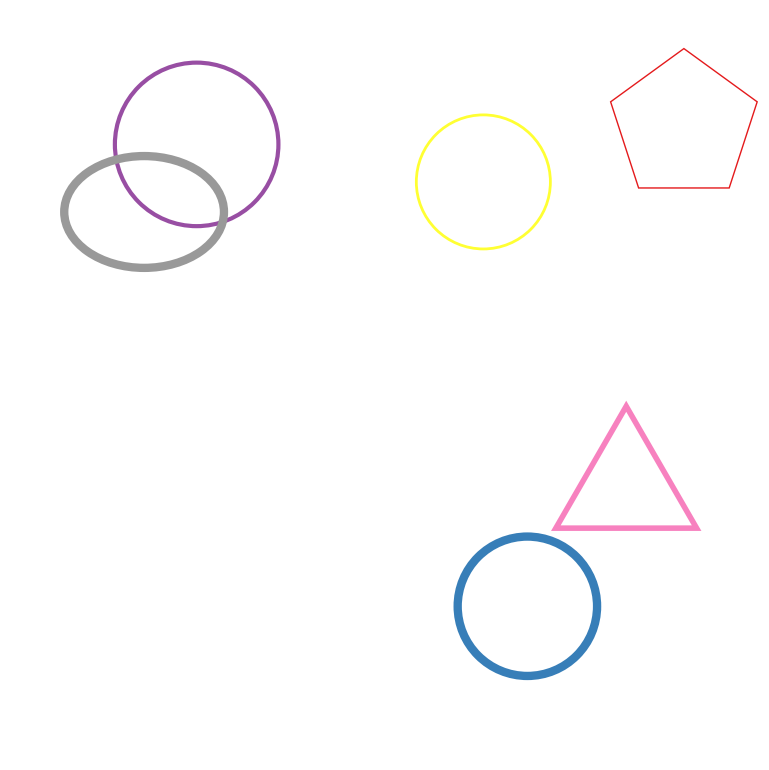[{"shape": "pentagon", "thickness": 0.5, "radius": 0.5, "center": [0.888, 0.837]}, {"shape": "circle", "thickness": 3, "radius": 0.45, "center": [0.685, 0.213]}, {"shape": "circle", "thickness": 1.5, "radius": 0.53, "center": [0.255, 0.812]}, {"shape": "circle", "thickness": 1, "radius": 0.44, "center": [0.628, 0.764]}, {"shape": "triangle", "thickness": 2, "radius": 0.53, "center": [0.813, 0.367]}, {"shape": "oval", "thickness": 3, "radius": 0.52, "center": [0.187, 0.725]}]